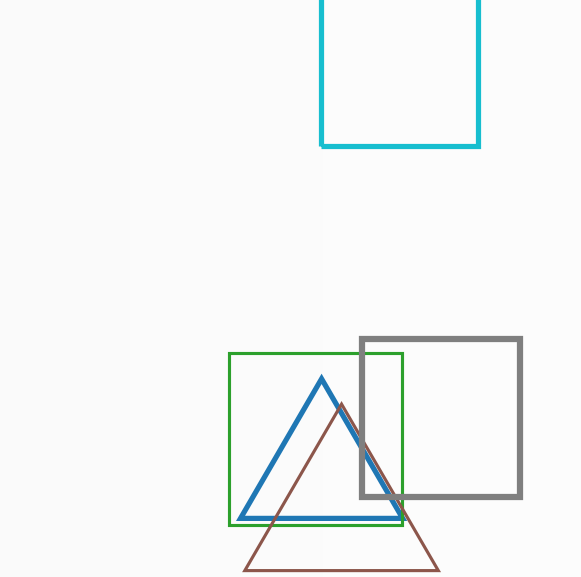[{"shape": "triangle", "thickness": 2.5, "radius": 0.81, "center": [0.553, 0.182]}, {"shape": "square", "thickness": 1.5, "radius": 0.74, "center": [0.543, 0.239]}, {"shape": "triangle", "thickness": 1.5, "radius": 0.96, "center": [0.588, 0.107]}, {"shape": "square", "thickness": 3, "radius": 0.68, "center": [0.759, 0.275]}, {"shape": "square", "thickness": 2.5, "radius": 0.68, "center": [0.687, 0.882]}]